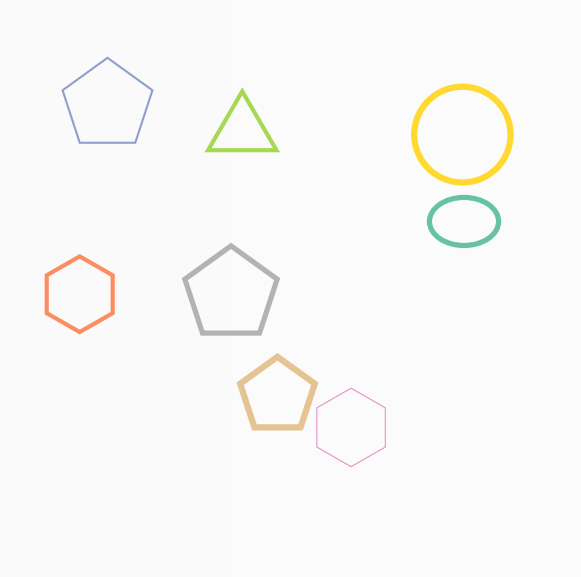[{"shape": "oval", "thickness": 2.5, "radius": 0.3, "center": [0.798, 0.616]}, {"shape": "hexagon", "thickness": 2, "radius": 0.33, "center": [0.137, 0.49]}, {"shape": "pentagon", "thickness": 1, "radius": 0.41, "center": [0.185, 0.818]}, {"shape": "hexagon", "thickness": 0.5, "radius": 0.34, "center": [0.604, 0.259]}, {"shape": "triangle", "thickness": 2, "radius": 0.34, "center": [0.417, 0.773]}, {"shape": "circle", "thickness": 3, "radius": 0.41, "center": [0.796, 0.766]}, {"shape": "pentagon", "thickness": 3, "radius": 0.34, "center": [0.477, 0.314]}, {"shape": "pentagon", "thickness": 2.5, "radius": 0.42, "center": [0.397, 0.49]}]